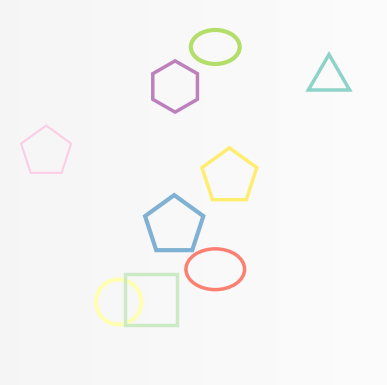[{"shape": "triangle", "thickness": 2.5, "radius": 0.31, "center": [0.849, 0.797]}, {"shape": "circle", "thickness": 3, "radius": 0.29, "center": [0.306, 0.216]}, {"shape": "oval", "thickness": 2.5, "radius": 0.38, "center": [0.556, 0.301]}, {"shape": "pentagon", "thickness": 3, "radius": 0.4, "center": [0.45, 0.414]}, {"shape": "oval", "thickness": 3, "radius": 0.32, "center": [0.556, 0.878]}, {"shape": "pentagon", "thickness": 1.5, "radius": 0.34, "center": [0.119, 0.606]}, {"shape": "hexagon", "thickness": 2.5, "radius": 0.33, "center": [0.452, 0.775]}, {"shape": "square", "thickness": 2.5, "radius": 0.34, "center": [0.39, 0.222]}, {"shape": "pentagon", "thickness": 2.5, "radius": 0.37, "center": [0.592, 0.542]}]